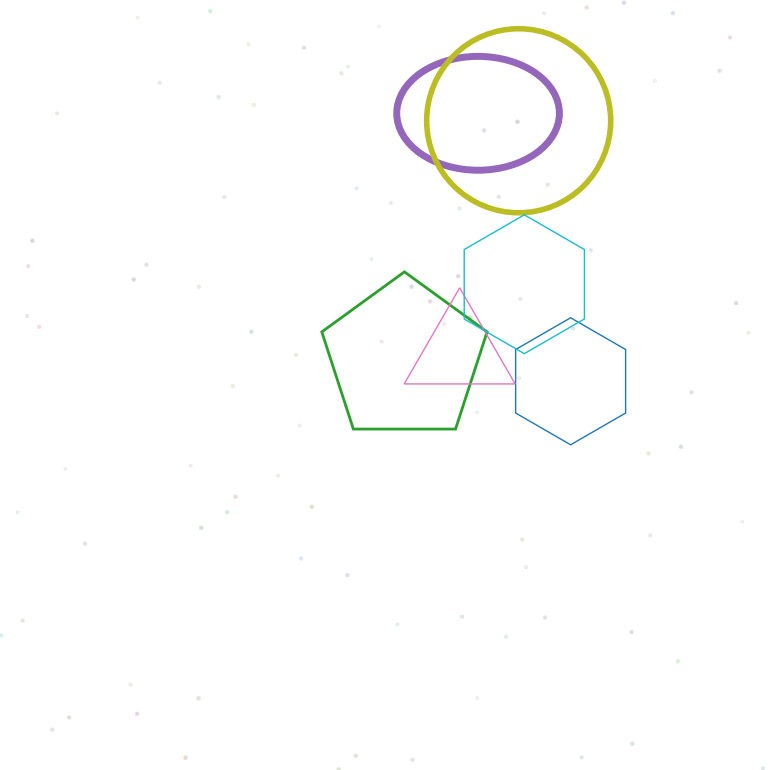[{"shape": "hexagon", "thickness": 0.5, "radius": 0.41, "center": [0.741, 0.505]}, {"shape": "pentagon", "thickness": 1, "radius": 0.56, "center": [0.525, 0.534]}, {"shape": "oval", "thickness": 2.5, "radius": 0.53, "center": [0.621, 0.853]}, {"shape": "triangle", "thickness": 0.5, "radius": 0.42, "center": [0.597, 0.543]}, {"shape": "circle", "thickness": 2, "radius": 0.6, "center": [0.674, 0.843]}, {"shape": "hexagon", "thickness": 0.5, "radius": 0.45, "center": [0.681, 0.631]}]